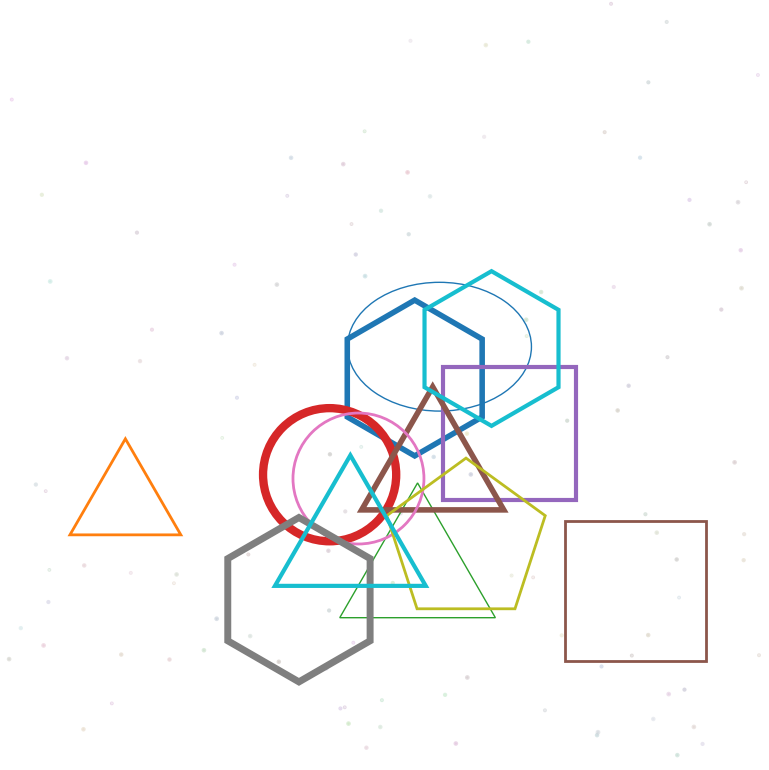[{"shape": "hexagon", "thickness": 2, "radius": 0.51, "center": [0.539, 0.509]}, {"shape": "oval", "thickness": 0.5, "radius": 0.6, "center": [0.571, 0.55]}, {"shape": "triangle", "thickness": 1, "radius": 0.42, "center": [0.163, 0.347]}, {"shape": "triangle", "thickness": 0.5, "radius": 0.58, "center": [0.542, 0.256]}, {"shape": "circle", "thickness": 3, "radius": 0.43, "center": [0.428, 0.383]}, {"shape": "square", "thickness": 1.5, "radius": 0.43, "center": [0.662, 0.437]}, {"shape": "triangle", "thickness": 2, "radius": 0.53, "center": [0.562, 0.391]}, {"shape": "square", "thickness": 1, "radius": 0.46, "center": [0.825, 0.233]}, {"shape": "circle", "thickness": 1, "radius": 0.43, "center": [0.466, 0.379]}, {"shape": "hexagon", "thickness": 2.5, "radius": 0.53, "center": [0.388, 0.221]}, {"shape": "pentagon", "thickness": 1, "radius": 0.54, "center": [0.605, 0.297]}, {"shape": "triangle", "thickness": 1.5, "radius": 0.57, "center": [0.455, 0.296]}, {"shape": "hexagon", "thickness": 1.5, "radius": 0.5, "center": [0.638, 0.547]}]